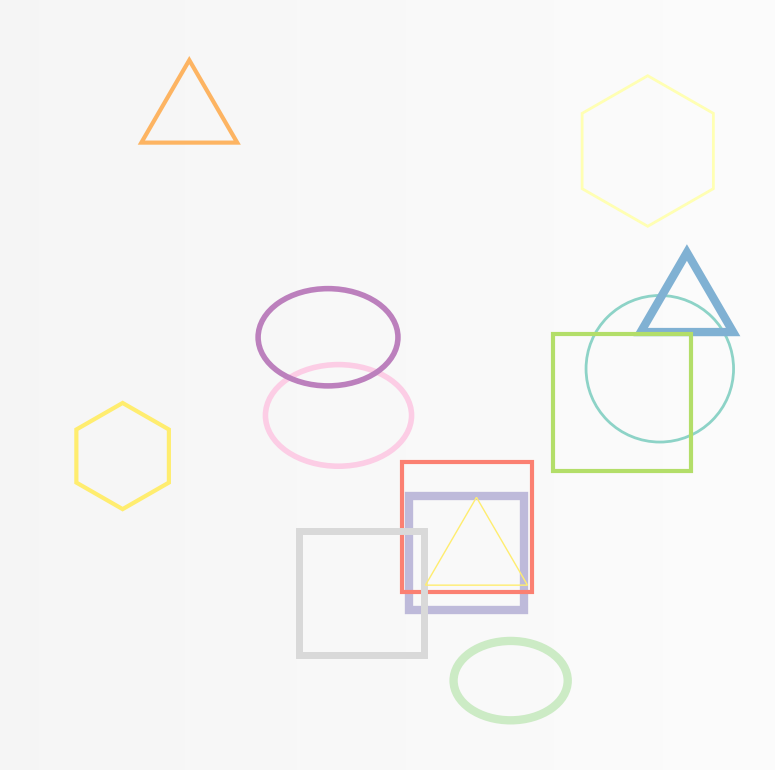[{"shape": "circle", "thickness": 1, "radius": 0.48, "center": [0.851, 0.521]}, {"shape": "hexagon", "thickness": 1, "radius": 0.49, "center": [0.836, 0.804]}, {"shape": "square", "thickness": 3, "radius": 0.37, "center": [0.602, 0.282]}, {"shape": "square", "thickness": 1.5, "radius": 0.42, "center": [0.603, 0.316]}, {"shape": "triangle", "thickness": 3, "radius": 0.34, "center": [0.886, 0.603]}, {"shape": "triangle", "thickness": 1.5, "radius": 0.36, "center": [0.244, 0.85]}, {"shape": "square", "thickness": 1.5, "radius": 0.44, "center": [0.803, 0.477]}, {"shape": "oval", "thickness": 2, "radius": 0.47, "center": [0.437, 0.461]}, {"shape": "square", "thickness": 2.5, "radius": 0.4, "center": [0.466, 0.23]}, {"shape": "oval", "thickness": 2, "radius": 0.45, "center": [0.423, 0.562]}, {"shape": "oval", "thickness": 3, "radius": 0.37, "center": [0.659, 0.116]}, {"shape": "triangle", "thickness": 0.5, "radius": 0.38, "center": [0.615, 0.278]}, {"shape": "hexagon", "thickness": 1.5, "radius": 0.34, "center": [0.158, 0.408]}]